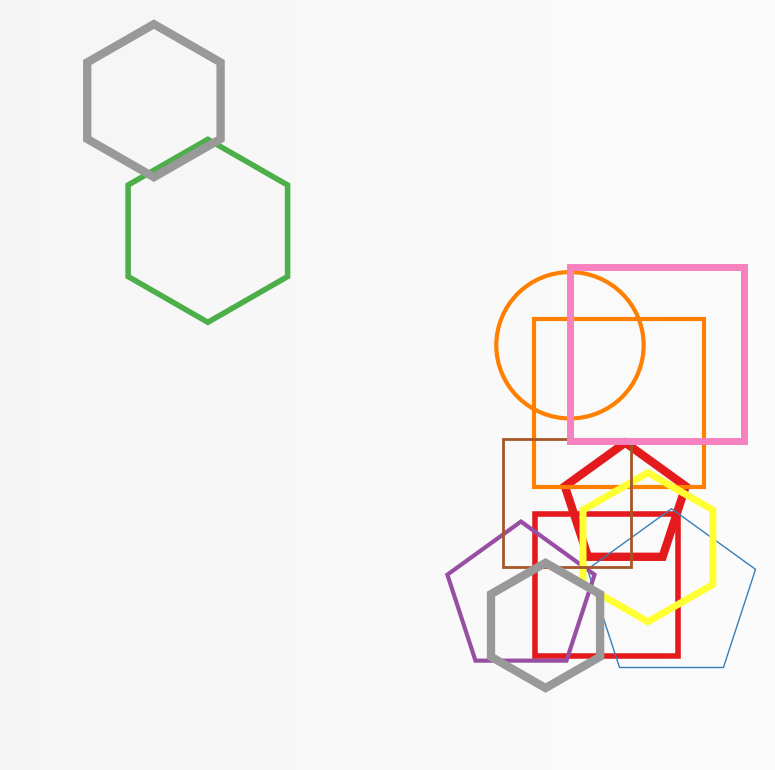[{"shape": "pentagon", "thickness": 3, "radius": 0.41, "center": [0.807, 0.343]}, {"shape": "square", "thickness": 2, "radius": 0.46, "center": [0.783, 0.24]}, {"shape": "pentagon", "thickness": 0.5, "radius": 0.57, "center": [0.866, 0.225]}, {"shape": "hexagon", "thickness": 2, "radius": 0.59, "center": [0.268, 0.7]}, {"shape": "pentagon", "thickness": 1.5, "radius": 0.5, "center": [0.672, 0.223]}, {"shape": "circle", "thickness": 1.5, "radius": 0.48, "center": [0.735, 0.552]}, {"shape": "square", "thickness": 1.5, "radius": 0.55, "center": [0.798, 0.477]}, {"shape": "hexagon", "thickness": 2.5, "radius": 0.48, "center": [0.836, 0.289]}, {"shape": "square", "thickness": 1, "radius": 0.41, "center": [0.732, 0.347]}, {"shape": "square", "thickness": 2.5, "radius": 0.56, "center": [0.848, 0.54]}, {"shape": "hexagon", "thickness": 3, "radius": 0.5, "center": [0.199, 0.869]}, {"shape": "hexagon", "thickness": 3, "radius": 0.41, "center": [0.704, 0.188]}]